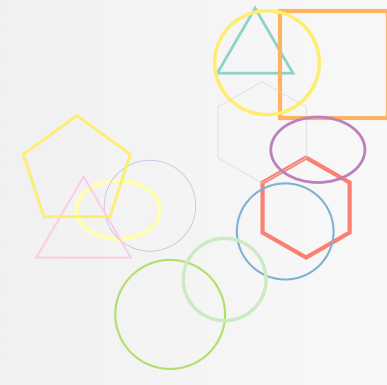[{"shape": "triangle", "thickness": 2, "radius": 0.56, "center": [0.658, 0.866]}, {"shape": "oval", "thickness": 3, "radius": 0.54, "center": [0.305, 0.455]}, {"shape": "circle", "thickness": 0.5, "radius": 0.59, "center": [0.387, 0.466]}, {"shape": "hexagon", "thickness": 3, "radius": 0.65, "center": [0.79, 0.461]}, {"shape": "circle", "thickness": 1.5, "radius": 0.62, "center": [0.736, 0.399]}, {"shape": "square", "thickness": 3, "radius": 0.69, "center": [0.861, 0.832]}, {"shape": "circle", "thickness": 1.5, "radius": 0.71, "center": [0.439, 0.183]}, {"shape": "triangle", "thickness": 1.5, "radius": 0.7, "center": [0.216, 0.401]}, {"shape": "hexagon", "thickness": 0.5, "radius": 0.66, "center": [0.676, 0.656]}, {"shape": "oval", "thickness": 2, "radius": 0.61, "center": [0.82, 0.611]}, {"shape": "circle", "thickness": 2.5, "radius": 0.53, "center": [0.58, 0.274]}, {"shape": "circle", "thickness": 2.5, "radius": 0.67, "center": [0.689, 0.837]}, {"shape": "pentagon", "thickness": 2, "radius": 0.73, "center": [0.198, 0.554]}]